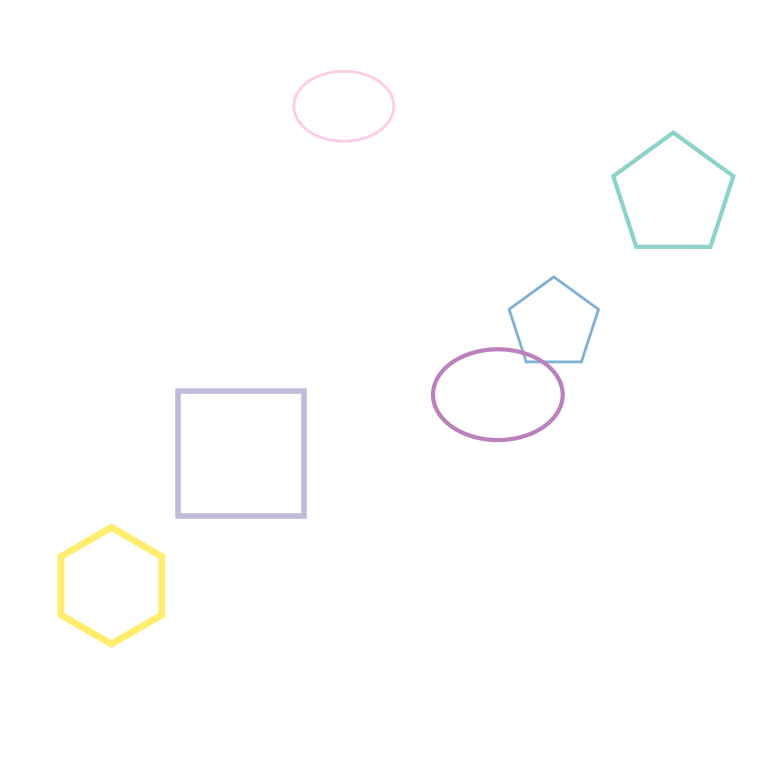[{"shape": "pentagon", "thickness": 1.5, "radius": 0.41, "center": [0.874, 0.746]}, {"shape": "square", "thickness": 2, "radius": 0.41, "center": [0.313, 0.411]}, {"shape": "pentagon", "thickness": 1, "radius": 0.31, "center": [0.719, 0.579]}, {"shape": "oval", "thickness": 1, "radius": 0.32, "center": [0.447, 0.862]}, {"shape": "oval", "thickness": 1.5, "radius": 0.42, "center": [0.647, 0.487]}, {"shape": "hexagon", "thickness": 2.5, "radius": 0.38, "center": [0.145, 0.239]}]